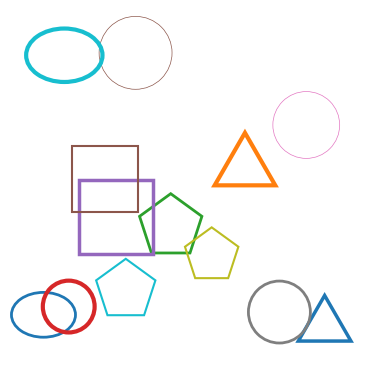[{"shape": "oval", "thickness": 2, "radius": 0.42, "center": [0.113, 0.182]}, {"shape": "triangle", "thickness": 2.5, "radius": 0.39, "center": [0.843, 0.154]}, {"shape": "triangle", "thickness": 3, "radius": 0.45, "center": [0.636, 0.564]}, {"shape": "pentagon", "thickness": 2, "radius": 0.43, "center": [0.443, 0.412]}, {"shape": "circle", "thickness": 3, "radius": 0.34, "center": [0.178, 0.204]}, {"shape": "square", "thickness": 2.5, "radius": 0.48, "center": [0.302, 0.437]}, {"shape": "square", "thickness": 1.5, "radius": 0.43, "center": [0.273, 0.536]}, {"shape": "circle", "thickness": 0.5, "radius": 0.47, "center": [0.352, 0.863]}, {"shape": "circle", "thickness": 0.5, "radius": 0.43, "center": [0.796, 0.675]}, {"shape": "circle", "thickness": 2, "radius": 0.4, "center": [0.726, 0.19]}, {"shape": "pentagon", "thickness": 1.5, "radius": 0.36, "center": [0.55, 0.337]}, {"shape": "pentagon", "thickness": 1.5, "radius": 0.4, "center": [0.327, 0.247]}, {"shape": "oval", "thickness": 3, "radius": 0.5, "center": [0.167, 0.856]}]